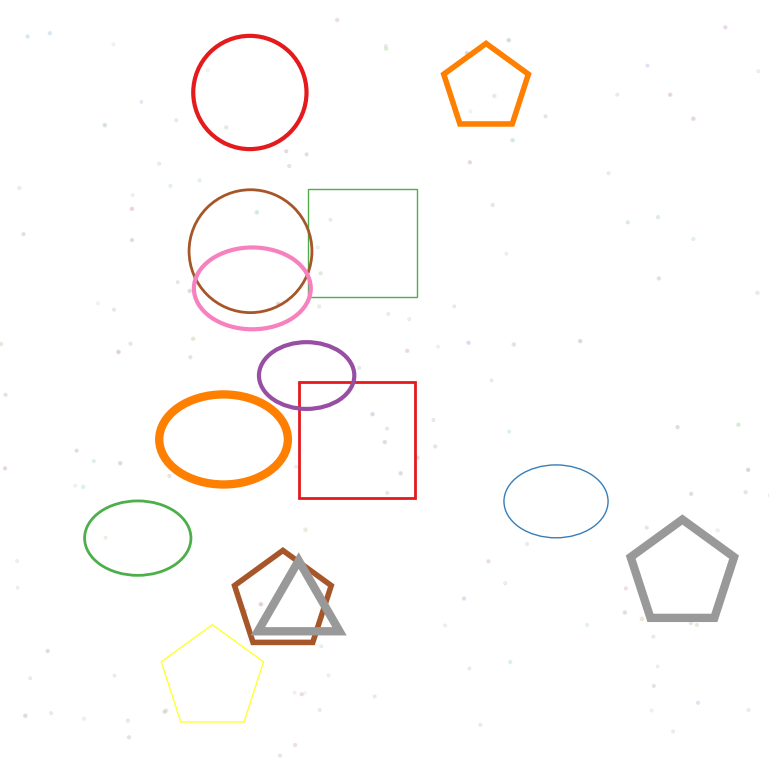[{"shape": "circle", "thickness": 1.5, "radius": 0.37, "center": [0.325, 0.88]}, {"shape": "square", "thickness": 1, "radius": 0.38, "center": [0.463, 0.428]}, {"shape": "oval", "thickness": 0.5, "radius": 0.34, "center": [0.722, 0.349]}, {"shape": "oval", "thickness": 1, "radius": 0.35, "center": [0.179, 0.301]}, {"shape": "square", "thickness": 0.5, "radius": 0.35, "center": [0.471, 0.685]}, {"shape": "oval", "thickness": 1.5, "radius": 0.31, "center": [0.398, 0.512]}, {"shape": "oval", "thickness": 3, "radius": 0.42, "center": [0.29, 0.429]}, {"shape": "pentagon", "thickness": 2, "radius": 0.29, "center": [0.631, 0.886]}, {"shape": "pentagon", "thickness": 0.5, "radius": 0.35, "center": [0.276, 0.119]}, {"shape": "circle", "thickness": 1, "radius": 0.4, "center": [0.325, 0.674]}, {"shape": "pentagon", "thickness": 2, "radius": 0.33, "center": [0.367, 0.219]}, {"shape": "oval", "thickness": 1.5, "radius": 0.38, "center": [0.328, 0.625]}, {"shape": "pentagon", "thickness": 3, "radius": 0.35, "center": [0.886, 0.255]}, {"shape": "triangle", "thickness": 3, "radius": 0.31, "center": [0.388, 0.211]}]